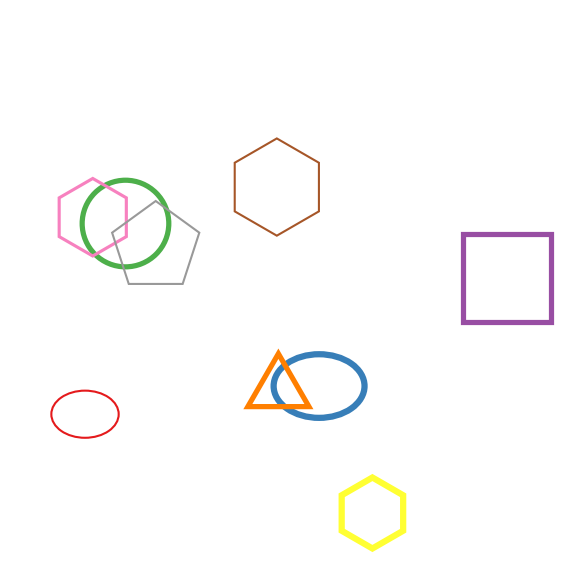[{"shape": "oval", "thickness": 1, "radius": 0.29, "center": [0.147, 0.282]}, {"shape": "oval", "thickness": 3, "radius": 0.39, "center": [0.553, 0.331]}, {"shape": "circle", "thickness": 2.5, "radius": 0.38, "center": [0.217, 0.612]}, {"shape": "square", "thickness": 2.5, "radius": 0.38, "center": [0.877, 0.518]}, {"shape": "triangle", "thickness": 2.5, "radius": 0.31, "center": [0.482, 0.326]}, {"shape": "hexagon", "thickness": 3, "radius": 0.31, "center": [0.645, 0.111]}, {"shape": "hexagon", "thickness": 1, "radius": 0.42, "center": [0.479, 0.675]}, {"shape": "hexagon", "thickness": 1.5, "radius": 0.34, "center": [0.161, 0.623]}, {"shape": "pentagon", "thickness": 1, "radius": 0.4, "center": [0.27, 0.572]}]